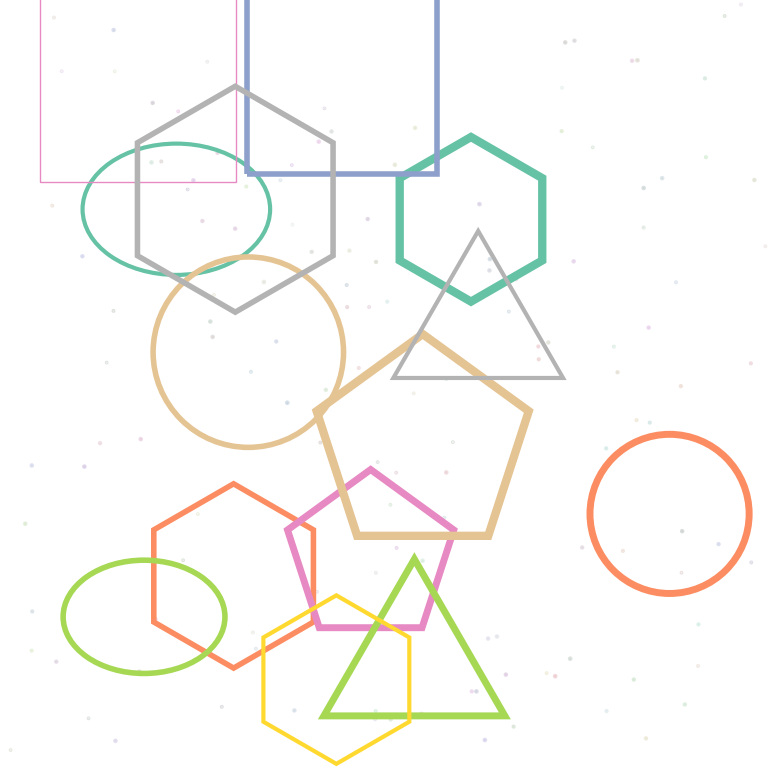[{"shape": "oval", "thickness": 1.5, "radius": 0.61, "center": [0.229, 0.728]}, {"shape": "hexagon", "thickness": 3, "radius": 0.53, "center": [0.612, 0.715]}, {"shape": "hexagon", "thickness": 2, "radius": 0.6, "center": [0.303, 0.252]}, {"shape": "circle", "thickness": 2.5, "radius": 0.52, "center": [0.87, 0.333]}, {"shape": "square", "thickness": 2, "radius": 0.62, "center": [0.444, 0.897]}, {"shape": "pentagon", "thickness": 2.5, "radius": 0.57, "center": [0.481, 0.277]}, {"shape": "square", "thickness": 0.5, "radius": 0.64, "center": [0.179, 0.89]}, {"shape": "oval", "thickness": 2, "radius": 0.53, "center": [0.187, 0.199]}, {"shape": "triangle", "thickness": 2.5, "radius": 0.68, "center": [0.538, 0.138]}, {"shape": "hexagon", "thickness": 1.5, "radius": 0.55, "center": [0.437, 0.117]}, {"shape": "circle", "thickness": 2, "radius": 0.62, "center": [0.322, 0.543]}, {"shape": "pentagon", "thickness": 3, "radius": 0.72, "center": [0.549, 0.421]}, {"shape": "triangle", "thickness": 1.5, "radius": 0.64, "center": [0.621, 0.573]}, {"shape": "hexagon", "thickness": 2, "radius": 0.73, "center": [0.306, 0.741]}]